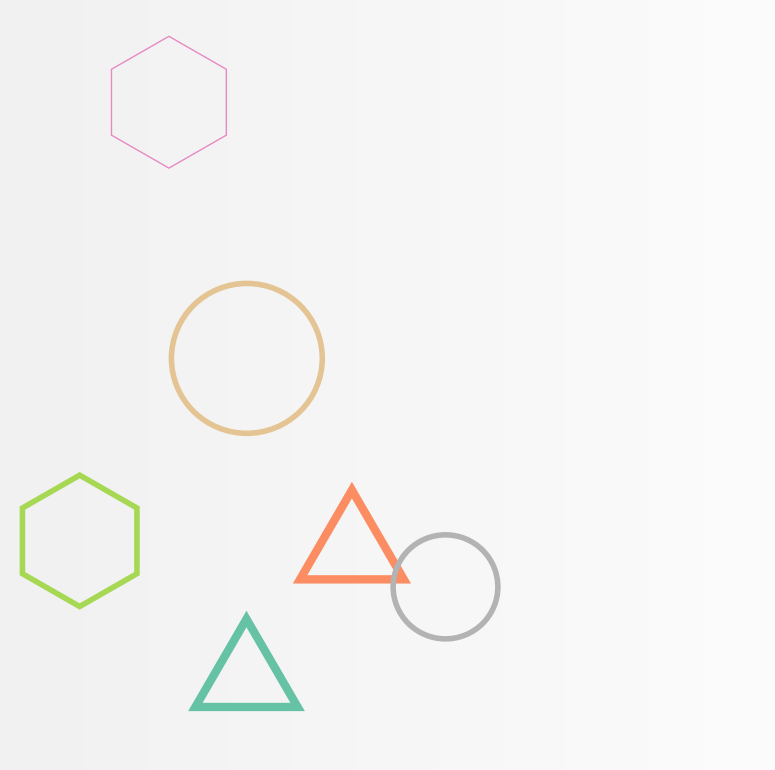[{"shape": "triangle", "thickness": 3, "radius": 0.38, "center": [0.318, 0.12]}, {"shape": "triangle", "thickness": 3, "radius": 0.39, "center": [0.454, 0.286]}, {"shape": "hexagon", "thickness": 0.5, "radius": 0.43, "center": [0.218, 0.867]}, {"shape": "hexagon", "thickness": 2, "radius": 0.43, "center": [0.103, 0.298]}, {"shape": "circle", "thickness": 2, "radius": 0.49, "center": [0.319, 0.535]}, {"shape": "circle", "thickness": 2, "radius": 0.34, "center": [0.575, 0.238]}]